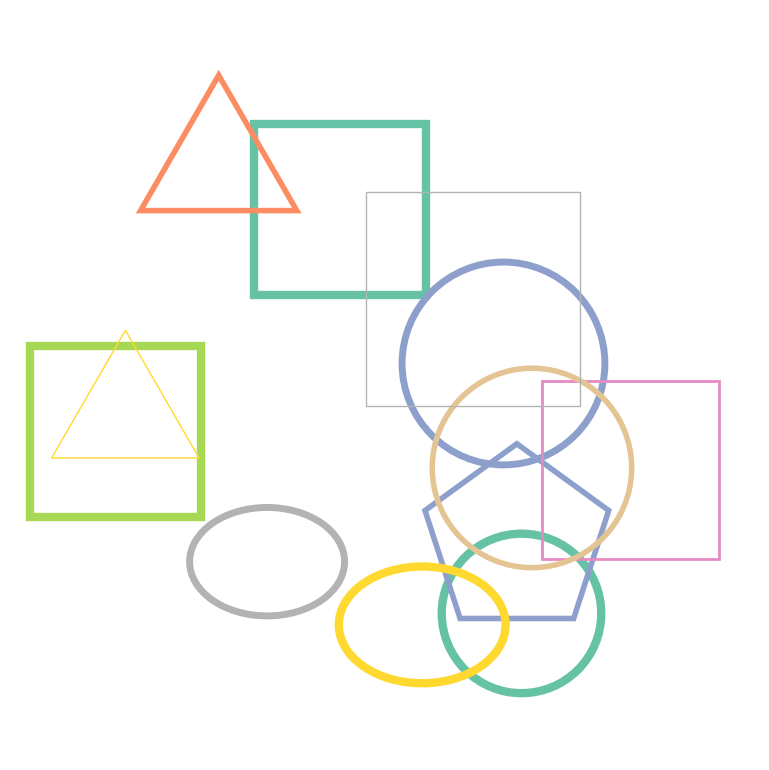[{"shape": "square", "thickness": 3, "radius": 0.56, "center": [0.441, 0.728]}, {"shape": "circle", "thickness": 3, "radius": 0.52, "center": [0.677, 0.203]}, {"shape": "triangle", "thickness": 2, "radius": 0.59, "center": [0.284, 0.785]}, {"shape": "pentagon", "thickness": 2, "radius": 0.63, "center": [0.671, 0.298]}, {"shape": "circle", "thickness": 2.5, "radius": 0.66, "center": [0.654, 0.528]}, {"shape": "square", "thickness": 1, "radius": 0.58, "center": [0.819, 0.39]}, {"shape": "square", "thickness": 3, "radius": 0.55, "center": [0.15, 0.439]}, {"shape": "triangle", "thickness": 0.5, "radius": 0.55, "center": [0.163, 0.46]}, {"shape": "oval", "thickness": 3, "radius": 0.54, "center": [0.548, 0.188]}, {"shape": "circle", "thickness": 2, "radius": 0.65, "center": [0.691, 0.392]}, {"shape": "oval", "thickness": 2.5, "radius": 0.5, "center": [0.347, 0.271]}, {"shape": "square", "thickness": 0.5, "radius": 0.7, "center": [0.615, 0.612]}]